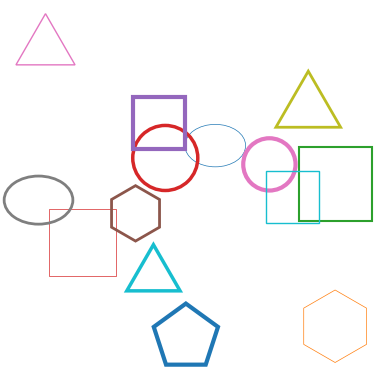[{"shape": "oval", "thickness": 0.5, "radius": 0.39, "center": [0.559, 0.622]}, {"shape": "pentagon", "thickness": 3, "radius": 0.44, "center": [0.483, 0.124]}, {"shape": "hexagon", "thickness": 0.5, "radius": 0.47, "center": [0.87, 0.153]}, {"shape": "square", "thickness": 1.5, "radius": 0.47, "center": [0.872, 0.522]}, {"shape": "circle", "thickness": 2.5, "radius": 0.42, "center": [0.429, 0.59]}, {"shape": "square", "thickness": 0.5, "radius": 0.44, "center": [0.214, 0.371]}, {"shape": "square", "thickness": 3, "radius": 0.34, "center": [0.412, 0.68]}, {"shape": "hexagon", "thickness": 2, "radius": 0.36, "center": [0.352, 0.446]}, {"shape": "circle", "thickness": 3, "radius": 0.34, "center": [0.7, 0.573]}, {"shape": "triangle", "thickness": 1, "radius": 0.44, "center": [0.118, 0.876]}, {"shape": "oval", "thickness": 2, "radius": 0.45, "center": [0.1, 0.48]}, {"shape": "triangle", "thickness": 2, "radius": 0.49, "center": [0.801, 0.718]}, {"shape": "square", "thickness": 1, "radius": 0.34, "center": [0.759, 0.489]}, {"shape": "triangle", "thickness": 2.5, "radius": 0.4, "center": [0.399, 0.285]}]